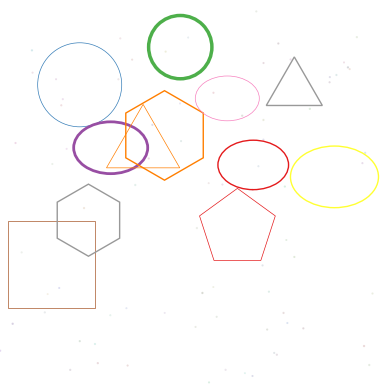[{"shape": "pentagon", "thickness": 0.5, "radius": 0.52, "center": [0.617, 0.407]}, {"shape": "oval", "thickness": 1, "radius": 0.46, "center": [0.658, 0.572]}, {"shape": "circle", "thickness": 0.5, "radius": 0.55, "center": [0.207, 0.78]}, {"shape": "circle", "thickness": 2.5, "radius": 0.41, "center": [0.468, 0.878]}, {"shape": "oval", "thickness": 2, "radius": 0.48, "center": [0.288, 0.616]}, {"shape": "triangle", "thickness": 0.5, "radius": 0.55, "center": [0.372, 0.619]}, {"shape": "hexagon", "thickness": 1, "radius": 0.58, "center": [0.427, 0.648]}, {"shape": "oval", "thickness": 1, "radius": 0.57, "center": [0.869, 0.541]}, {"shape": "square", "thickness": 0.5, "radius": 0.56, "center": [0.133, 0.314]}, {"shape": "oval", "thickness": 0.5, "radius": 0.42, "center": [0.59, 0.744]}, {"shape": "hexagon", "thickness": 1, "radius": 0.47, "center": [0.23, 0.428]}, {"shape": "triangle", "thickness": 1, "radius": 0.42, "center": [0.764, 0.768]}]